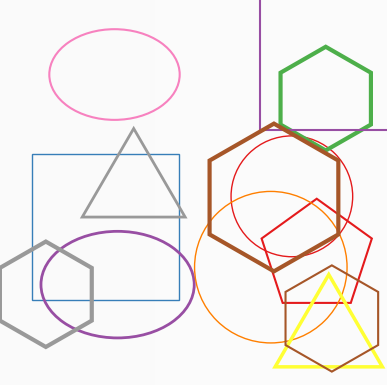[{"shape": "circle", "thickness": 1, "radius": 0.78, "center": [0.753, 0.49]}, {"shape": "pentagon", "thickness": 1.5, "radius": 0.75, "center": [0.817, 0.334]}, {"shape": "square", "thickness": 1, "radius": 0.95, "center": [0.271, 0.412]}, {"shape": "hexagon", "thickness": 3, "radius": 0.67, "center": [0.841, 0.744]}, {"shape": "oval", "thickness": 2, "radius": 0.99, "center": [0.303, 0.261]}, {"shape": "square", "thickness": 1.5, "radius": 0.9, "center": [0.851, 0.843]}, {"shape": "circle", "thickness": 1, "radius": 0.98, "center": [0.699, 0.306]}, {"shape": "triangle", "thickness": 2.5, "radius": 0.8, "center": [0.848, 0.127]}, {"shape": "hexagon", "thickness": 3, "radius": 0.96, "center": [0.707, 0.487]}, {"shape": "hexagon", "thickness": 1.5, "radius": 0.69, "center": [0.856, 0.173]}, {"shape": "oval", "thickness": 1.5, "radius": 0.84, "center": [0.295, 0.806]}, {"shape": "hexagon", "thickness": 3, "radius": 0.68, "center": [0.118, 0.236]}, {"shape": "triangle", "thickness": 2, "radius": 0.77, "center": [0.345, 0.513]}]